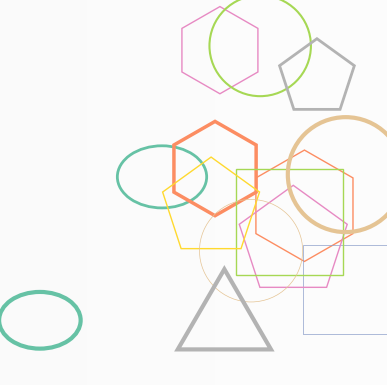[{"shape": "oval", "thickness": 2, "radius": 0.58, "center": [0.418, 0.541]}, {"shape": "oval", "thickness": 3, "radius": 0.53, "center": [0.103, 0.168]}, {"shape": "hexagon", "thickness": 2.5, "radius": 0.61, "center": [0.555, 0.562]}, {"shape": "hexagon", "thickness": 1, "radius": 0.72, "center": [0.786, 0.466]}, {"shape": "square", "thickness": 0.5, "radius": 0.57, "center": [0.897, 0.248]}, {"shape": "hexagon", "thickness": 1, "radius": 0.57, "center": [0.568, 0.87]}, {"shape": "pentagon", "thickness": 1, "radius": 0.73, "center": [0.757, 0.372]}, {"shape": "square", "thickness": 1, "radius": 0.69, "center": [0.748, 0.423]}, {"shape": "circle", "thickness": 1.5, "radius": 0.65, "center": [0.671, 0.881]}, {"shape": "pentagon", "thickness": 1, "radius": 0.66, "center": [0.545, 0.461]}, {"shape": "circle", "thickness": 3, "radius": 0.75, "center": [0.892, 0.546]}, {"shape": "circle", "thickness": 0.5, "radius": 0.67, "center": [0.648, 0.349]}, {"shape": "pentagon", "thickness": 2, "radius": 0.51, "center": [0.818, 0.798]}, {"shape": "triangle", "thickness": 3, "radius": 0.69, "center": [0.579, 0.162]}]